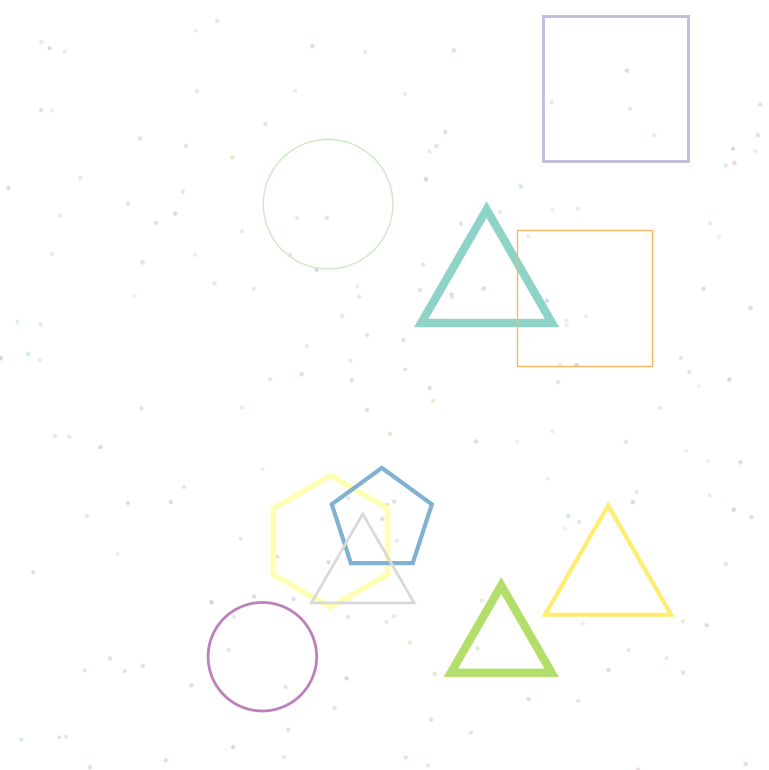[{"shape": "triangle", "thickness": 3, "radius": 0.49, "center": [0.632, 0.63]}, {"shape": "hexagon", "thickness": 2, "radius": 0.43, "center": [0.429, 0.297]}, {"shape": "square", "thickness": 1, "radius": 0.47, "center": [0.8, 0.885]}, {"shape": "pentagon", "thickness": 1.5, "radius": 0.34, "center": [0.496, 0.324]}, {"shape": "square", "thickness": 0.5, "radius": 0.44, "center": [0.76, 0.613]}, {"shape": "triangle", "thickness": 3, "radius": 0.38, "center": [0.651, 0.164]}, {"shape": "triangle", "thickness": 1, "radius": 0.39, "center": [0.471, 0.255]}, {"shape": "circle", "thickness": 1, "radius": 0.35, "center": [0.341, 0.147]}, {"shape": "circle", "thickness": 0.5, "radius": 0.42, "center": [0.426, 0.735]}, {"shape": "triangle", "thickness": 1.5, "radius": 0.47, "center": [0.79, 0.249]}]